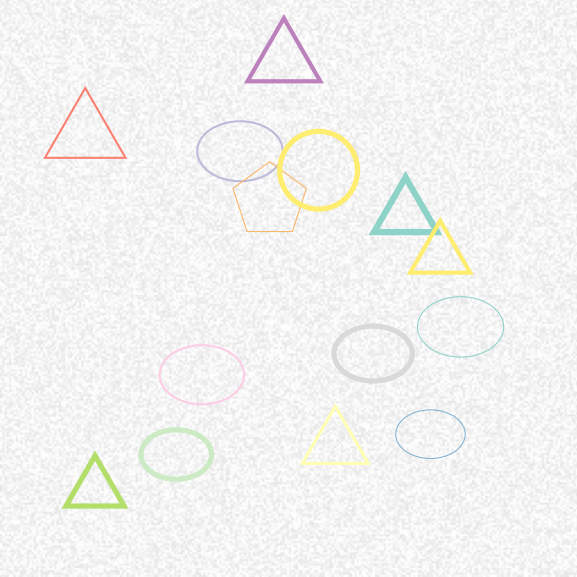[{"shape": "oval", "thickness": 0.5, "radius": 0.37, "center": [0.798, 0.433]}, {"shape": "triangle", "thickness": 3, "radius": 0.32, "center": [0.702, 0.629]}, {"shape": "triangle", "thickness": 1.5, "radius": 0.33, "center": [0.581, 0.23]}, {"shape": "oval", "thickness": 1, "radius": 0.37, "center": [0.416, 0.737]}, {"shape": "triangle", "thickness": 1, "radius": 0.4, "center": [0.148, 0.766]}, {"shape": "oval", "thickness": 0.5, "radius": 0.3, "center": [0.745, 0.247]}, {"shape": "pentagon", "thickness": 0.5, "radius": 0.33, "center": [0.467, 0.652]}, {"shape": "triangle", "thickness": 2.5, "radius": 0.29, "center": [0.165, 0.152]}, {"shape": "oval", "thickness": 1, "radius": 0.37, "center": [0.35, 0.35]}, {"shape": "oval", "thickness": 2.5, "radius": 0.34, "center": [0.646, 0.387]}, {"shape": "triangle", "thickness": 2, "radius": 0.36, "center": [0.492, 0.895]}, {"shape": "oval", "thickness": 2.5, "radius": 0.31, "center": [0.305, 0.212]}, {"shape": "circle", "thickness": 2.5, "radius": 0.34, "center": [0.552, 0.704]}, {"shape": "triangle", "thickness": 2, "radius": 0.3, "center": [0.762, 0.557]}]